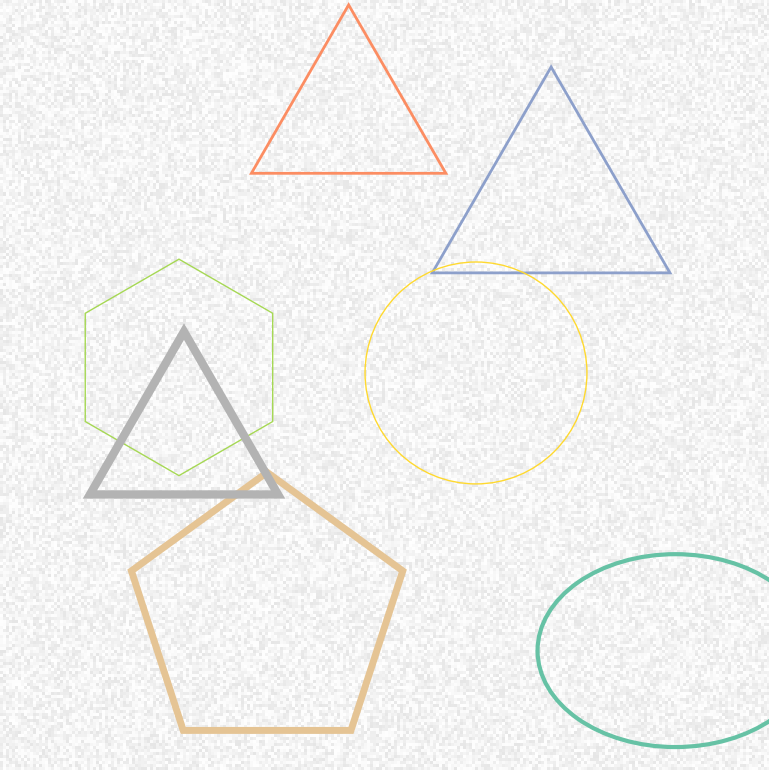[{"shape": "oval", "thickness": 1.5, "radius": 0.89, "center": [0.877, 0.155]}, {"shape": "triangle", "thickness": 1, "radius": 0.73, "center": [0.453, 0.848]}, {"shape": "triangle", "thickness": 1, "radius": 0.89, "center": [0.716, 0.735]}, {"shape": "hexagon", "thickness": 0.5, "radius": 0.7, "center": [0.232, 0.523]}, {"shape": "circle", "thickness": 0.5, "radius": 0.72, "center": [0.618, 0.516]}, {"shape": "pentagon", "thickness": 2.5, "radius": 0.93, "center": [0.347, 0.201]}, {"shape": "triangle", "thickness": 3, "radius": 0.71, "center": [0.239, 0.428]}]